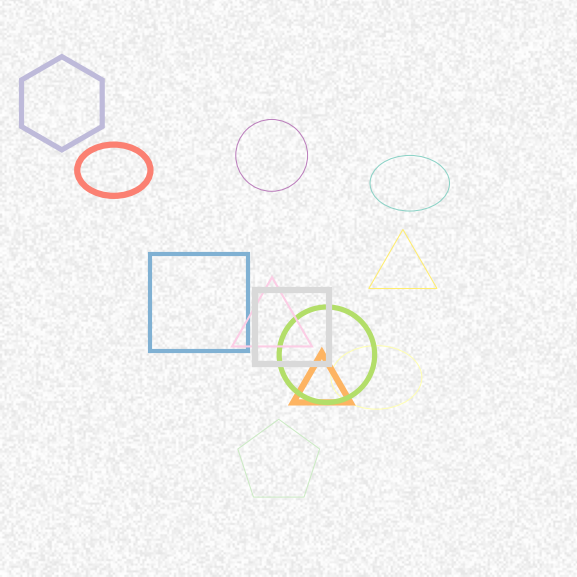[{"shape": "oval", "thickness": 0.5, "radius": 0.34, "center": [0.71, 0.682]}, {"shape": "oval", "thickness": 0.5, "radius": 0.39, "center": [0.652, 0.346]}, {"shape": "hexagon", "thickness": 2.5, "radius": 0.4, "center": [0.107, 0.82]}, {"shape": "oval", "thickness": 3, "radius": 0.32, "center": [0.197, 0.704]}, {"shape": "square", "thickness": 2, "radius": 0.42, "center": [0.345, 0.475]}, {"shape": "triangle", "thickness": 3, "radius": 0.29, "center": [0.557, 0.331]}, {"shape": "circle", "thickness": 2.5, "radius": 0.41, "center": [0.566, 0.385]}, {"shape": "triangle", "thickness": 1, "radius": 0.4, "center": [0.471, 0.439]}, {"shape": "square", "thickness": 3, "radius": 0.32, "center": [0.506, 0.433]}, {"shape": "circle", "thickness": 0.5, "radius": 0.31, "center": [0.47, 0.73]}, {"shape": "pentagon", "thickness": 0.5, "radius": 0.37, "center": [0.483, 0.199]}, {"shape": "triangle", "thickness": 0.5, "radius": 0.34, "center": [0.698, 0.534]}]